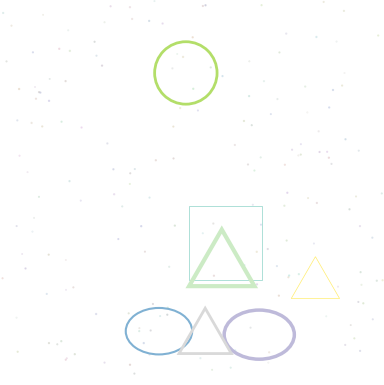[{"shape": "square", "thickness": 0.5, "radius": 0.48, "center": [0.586, 0.369]}, {"shape": "oval", "thickness": 2.5, "radius": 0.46, "center": [0.673, 0.131]}, {"shape": "oval", "thickness": 1.5, "radius": 0.43, "center": [0.413, 0.14]}, {"shape": "circle", "thickness": 2, "radius": 0.41, "center": [0.483, 0.811]}, {"shape": "triangle", "thickness": 2, "radius": 0.39, "center": [0.533, 0.121]}, {"shape": "triangle", "thickness": 3, "radius": 0.49, "center": [0.576, 0.306]}, {"shape": "triangle", "thickness": 0.5, "radius": 0.36, "center": [0.819, 0.261]}]